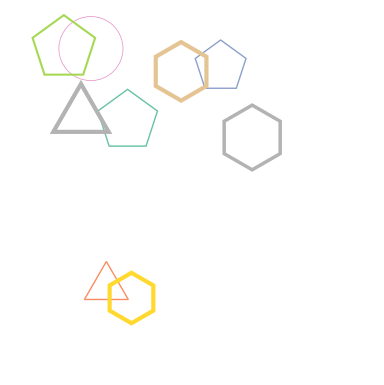[{"shape": "pentagon", "thickness": 1, "radius": 0.41, "center": [0.332, 0.686]}, {"shape": "triangle", "thickness": 1, "radius": 0.33, "center": [0.276, 0.255]}, {"shape": "pentagon", "thickness": 1, "radius": 0.35, "center": [0.573, 0.827]}, {"shape": "circle", "thickness": 0.5, "radius": 0.42, "center": [0.236, 0.874]}, {"shape": "pentagon", "thickness": 1.5, "radius": 0.43, "center": [0.166, 0.875]}, {"shape": "hexagon", "thickness": 3, "radius": 0.33, "center": [0.342, 0.226]}, {"shape": "hexagon", "thickness": 3, "radius": 0.38, "center": [0.47, 0.815]}, {"shape": "triangle", "thickness": 3, "radius": 0.42, "center": [0.21, 0.699]}, {"shape": "hexagon", "thickness": 2.5, "radius": 0.42, "center": [0.655, 0.643]}]